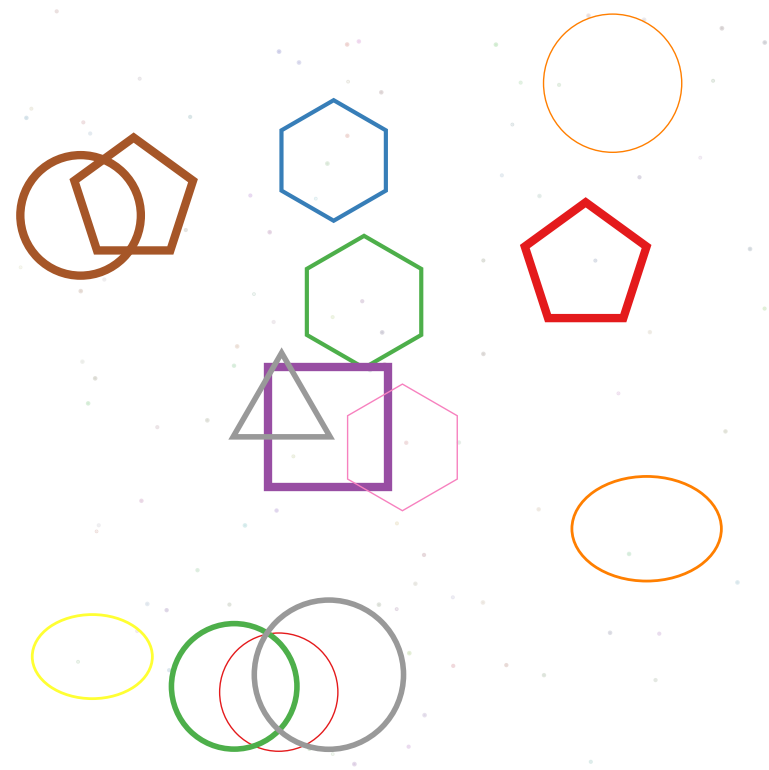[{"shape": "circle", "thickness": 0.5, "radius": 0.38, "center": [0.362, 0.101]}, {"shape": "pentagon", "thickness": 3, "radius": 0.42, "center": [0.761, 0.654]}, {"shape": "hexagon", "thickness": 1.5, "radius": 0.39, "center": [0.433, 0.792]}, {"shape": "hexagon", "thickness": 1.5, "radius": 0.43, "center": [0.473, 0.608]}, {"shape": "circle", "thickness": 2, "radius": 0.41, "center": [0.304, 0.109]}, {"shape": "square", "thickness": 3, "radius": 0.39, "center": [0.426, 0.445]}, {"shape": "circle", "thickness": 0.5, "radius": 0.45, "center": [0.796, 0.892]}, {"shape": "oval", "thickness": 1, "radius": 0.49, "center": [0.84, 0.313]}, {"shape": "oval", "thickness": 1, "radius": 0.39, "center": [0.12, 0.147]}, {"shape": "pentagon", "thickness": 3, "radius": 0.41, "center": [0.174, 0.74]}, {"shape": "circle", "thickness": 3, "radius": 0.39, "center": [0.105, 0.72]}, {"shape": "hexagon", "thickness": 0.5, "radius": 0.41, "center": [0.523, 0.419]}, {"shape": "triangle", "thickness": 2, "radius": 0.36, "center": [0.366, 0.469]}, {"shape": "circle", "thickness": 2, "radius": 0.48, "center": [0.427, 0.124]}]